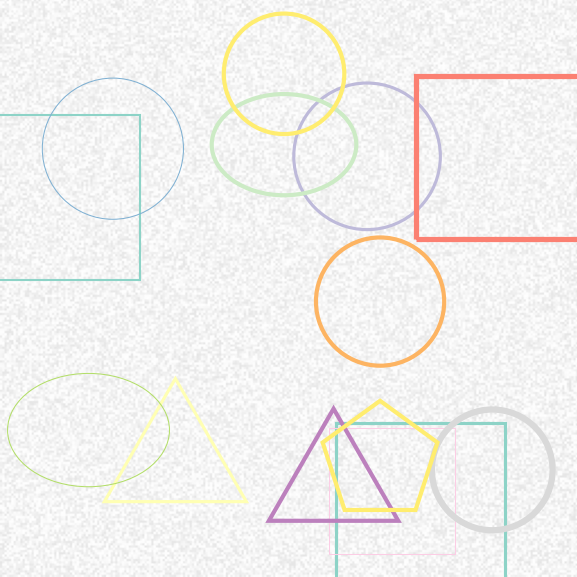[{"shape": "square", "thickness": 1.5, "radius": 0.73, "center": [0.729, 0.121]}, {"shape": "square", "thickness": 1, "radius": 0.71, "center": [0.101, 0.658]}, {"shape": "triangle", "thickness": 1.5, "radius": 0.71, "center": [0.304, 0.201]}, {"shape": "circle", "thickness": 1.5, "radius": 0.63, "center": [0.636, 0.728]}, {"shape": "square", "thickness": 2.5, "radius": 0.71, "center": [0.861, 0.726]}, {"shape": "circle", "thickness": 0.5, "radius": 0.61, "center": [0.195, 0.742]}, {"shape": "circle", "thickness": 2, "radius": 0.56, "center": [0.658, 0.477]}, {"shape": "oval", "thickness": 0.5, "radius": 0.7, "center": [0.153, 0.254]}, {"shape": "square", "thickness": 0.5, "radius": 0.55, "center": [0.679, 0.148]}, {"shape": "circle", "thickness": 3, "radius": 0.52, "center": [0.852, 0.186]}, {"shape": "triangle", "thickness": 2, "radius": 0.65, "center": [0.578, 0.162]}, {"shape": "oval", "thickness": 2, "radius": 0.63, "center": [0.492, 0.749]}, {"shape": "pentagon", "thickness": 2, "radius": 0.52, "center": [0.658, 0.201]}, {"shape": "circle", "thickness": 2, "radius": 0.52, "center": [0.492, 0.871]}]